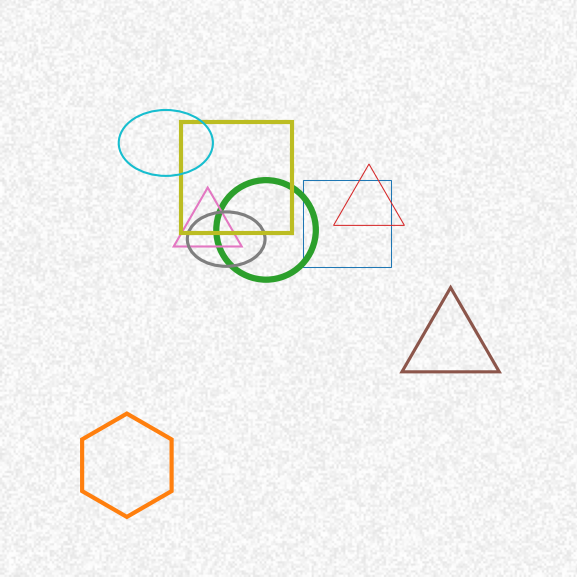[{"shape": "square", "thickness": 0.5, "radius": 0.38, "center": [0.601, 0.612]}, {"shape": "hexagon", "thickness": 2, "radius": 0.45, "center": [0.22, 0.194]}, {"shape": "circle", "thickness": 3, "radius": 0.43, "center": [0.461, 0.601]}, {"shape": "triangle", "thickness": 0.5, "radius": 0.35, "center": [0.639, 0.644]}, {"shape": "triangle", "thickness": 1.5, "radius": 0.49, "center": [0.78, 0.404]}, {"shape": "triangle", "thickness": 1, "radius": 0.34, "center": [0.36, 0.606]}, {"shape": "oval", "thickness": 1.5, "radius": 0.34, "center": [0.392, 0.585]}, {"shape": "square", "thickness": 2, "radius": 0.48, "center": [0.41, 0.692]}, {"shape": "oval", "thickness": 1, "radius": 0.41, "center": [0.287, 0.752]}]